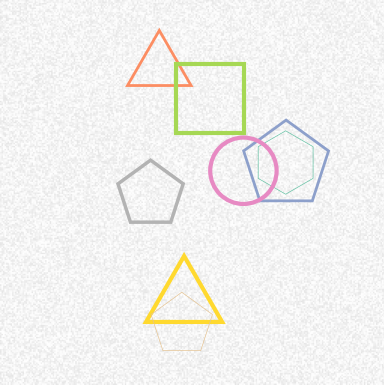[{"shape": "hexagon", "thickness": 0.5, "radius": 0.41, "center": [0.742, 0.578]}, {"shape": "triangle", "thickness": 2, "radius": 0.48, "center": [0.414, 0.826]}, {"shape": "pentagon", "thickness": 2, "radius": 0.58, "center": [0.743, 0.572]}, {"shape": "circle", "thickness": 3, "radius": 0.43, "center": [0.632, 0.556]}, {"shape": "square", "thickness": 3, "radius": 0.44, "center": [0.546, 0.744]}, {"shape": "triangle", "thickness": 3, "radius": 0.57, "center": [0.478, 0.221]}, {"shape": "pentagon", "thickness": 0.5, "radius": 0.42, "center": [0.472, 0.157]}, {"shape": "pentagon", "thickness": 2.5, "radius": 0.45, "center": [0.391, 0.495]}]